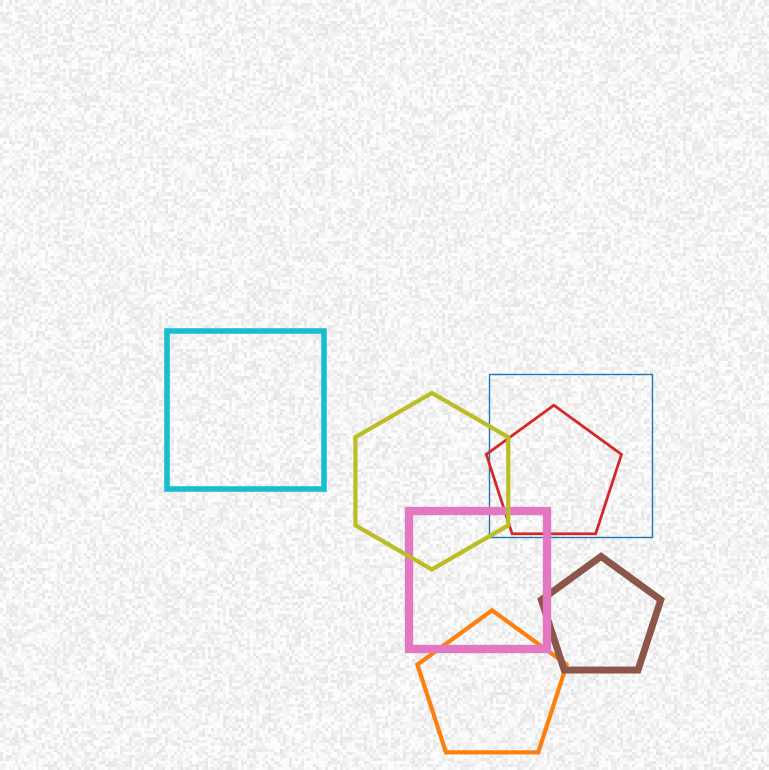[{"shape": "square", "thickness": 0.5, "radius": 0.53, "center": [0.741, 0.408]}, {"shape": "pentagon", "thickness": 1.5, "radius": 0.51, "center": [0.639, 0.105]}, {"shape": "pentagon", "thickness": 1, "radius": 0.46, "center": [0.719, 0.381]}, {"shape": "pentagon", "thickness": 2.5, "radius": 0.41, "center": [0.781, 0.196]}, {"shape": "square", "thickness": 3, "radius": 0.45, "center": [0.621, 0.247]}, {"shape": "hexagon", "thickness": 1.5, "radius": 0.57, "center": [0.561, 0.375]}, {"shape": "square", "thickness": 2, "radius": 0.51, "center": [0.319, 0.468]}]